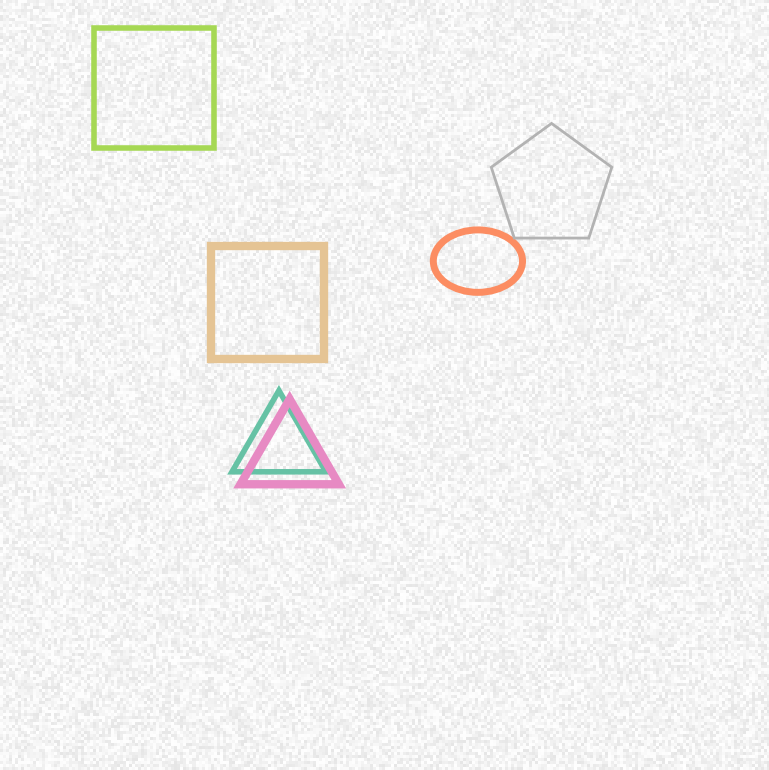[{"shape": "triangle", "thickness": 2, "radius": 0.35, "center": [0.362, 0.422]}, {"shape": "oval", "thickness": 2.5, "radius": 0.29, "center": [0.621, 0.661]}, {"shape": "triangle", "thickness": 3, "radius": 0.37, "center": [0.376, 0.408]}, {"shape": "square", "thickness": 2, "radius": 0.39, "center": [0.2, 0.885]}, {"shape": "square", "thickness": 3, "radius": 0.36, "center": [0.348, 0.607]}, {"shape": "pentagon", "thickness": 1, "radius": 0.41, "center": [0.716, 0.757]}]